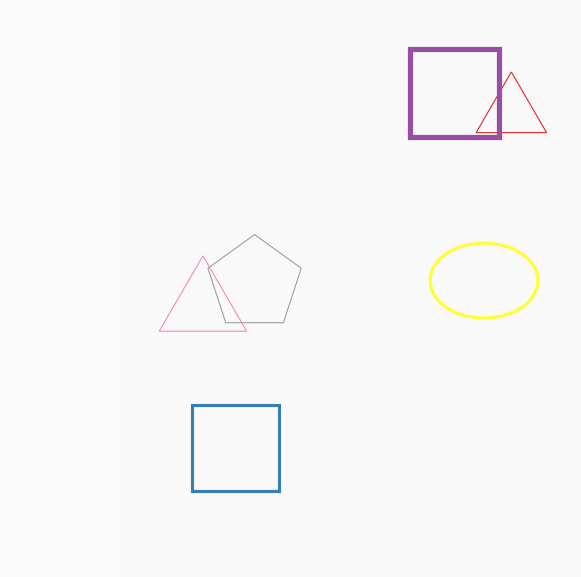[{"shape": "triangle", "thickness": 0.5, "radius": 0.35, "center": [0.88, 0.804]}, {"shape": "square", "thickness": 1.5, "radius": 0.37, "center": [0.406, 0.224]}, {"shape": "square", "thickness": 2.5, "radius": 0.38, "center": [0.782, 0.838]}, {"shape": "oval", "thickness": 1.5, "radius": 0.46, "center": [0.833, 0.513]}, {"shape": "triangle", "thickness": 0.5, "radius": 0.43, "center": [0.349, 0.469]}, {"shape": "pentagon", "thickness": 0.5, "radius": 0.42, "center": [0.438, 0.509]}]